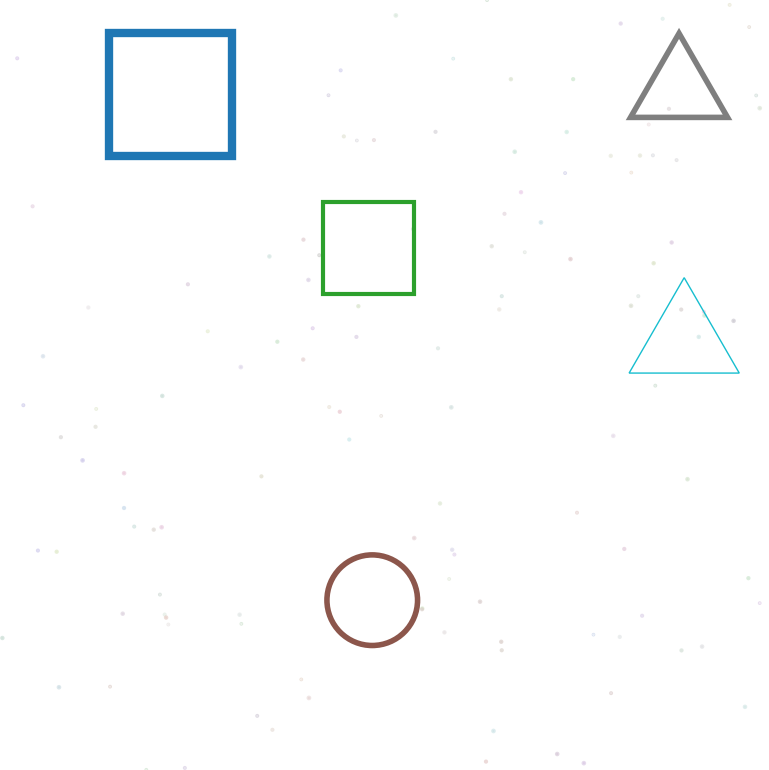[{"shape": "square", "thickness": 3, "radius": 0.4, "center": [0.222, 0.877]}, {"shape": "square", "thickness": 1.5, "radius": 0.3, "center": [0.478, 0.678]}, {"shape": "circle", "thickness": 2, "radius": 0.29, "center": [0.483, 0.221]}, {"shape": "triangle", "thickness": 2, "radius": 0.36, "center": [0.882, 0.884]}, {"shape": "triangle", "thickness": 0.5, "radius": 0.41, "center": [0.889, 0.557]}]